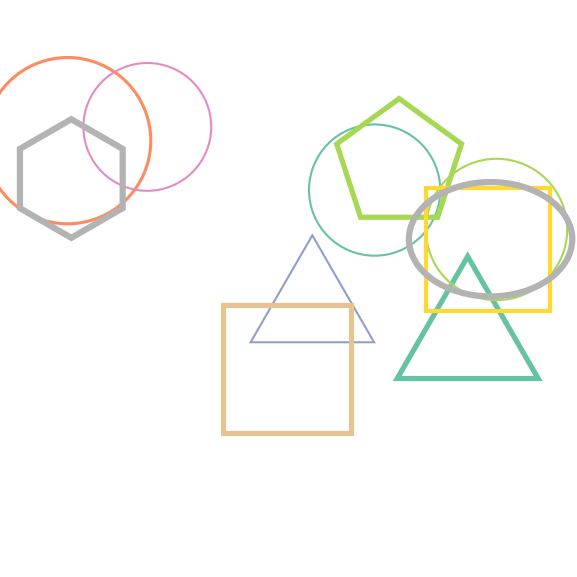[{"shape": "circle", "thickness": 1, "radius": 0.57, "center": [0.649, 0.67]}, {"shape": "triangle", "thickness": 2.5, "radius": 0.7, "center": [0.81, 0.414]}, {"shape": "circle", "thickness": 1.5, "radius": 0.72, "center": [0.117, 0.756]}, {"shape": "triangle", "thickness": 1, "radius": 0.62, "center": [0.541, 0.468]}, {"shape": "circle", "thickness": 1, "radius": 0.55, "center": [0.255, 0.779]}, {"shape": "pentagon", "thickness": 2.5, "radius": 0.57, "center": [0.691, 0.715]}, {"shape": "circle", "thickness": 1, "radius": 0.61, "center": [0.86, 0.602]}, {"shape": "square", "thickness": 2, "radius": 0.54, "center": [0.844, 0.567]}, {"shape": "square", "thickness": 2.5, "radius": 0.56, "center": [0.497, 0.36]}, {"shape": "oval", "thickness": 3, "radius": 0.71, "center": [0.849, 0.585]}, {"shape": "hexagon", "thickness": 3, "radius": 0.51, "center": [0.123, 0.69]}]